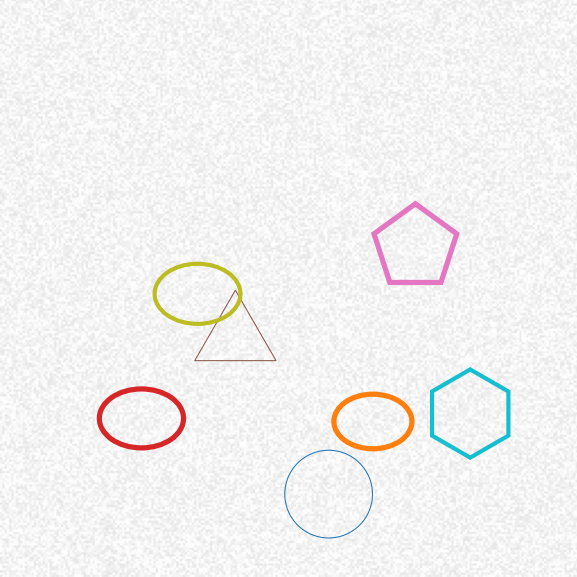[{"shape": "circle", "thickness": 0.5, "radius": 0.38, "center": [0.569, 0.144]}, {"shape": "oval", "thickness": 2.5, "radius": 0.34, "center": [0.646, 0.269]}, {"shape": "oval", "thickness": 2.5, "radius": 0.36, "center": [0.245, 0.275]}, {"shape": "triangle", "thickness": 0.5, "radius": 0.41, "center": [0.408, 0.415]}, {"shape": "pentagon", "thickness": 2.5, "radius": 0.38, "center": [0.719, 0.571]}, {"shape": "oval", "thickness": 2, "radius": 0.37, "center": [0.342, 0.49]}, {"shape": "hexagon", "thickness": 2, "radius": 0.38, "center": [0.814, 0.283]}]